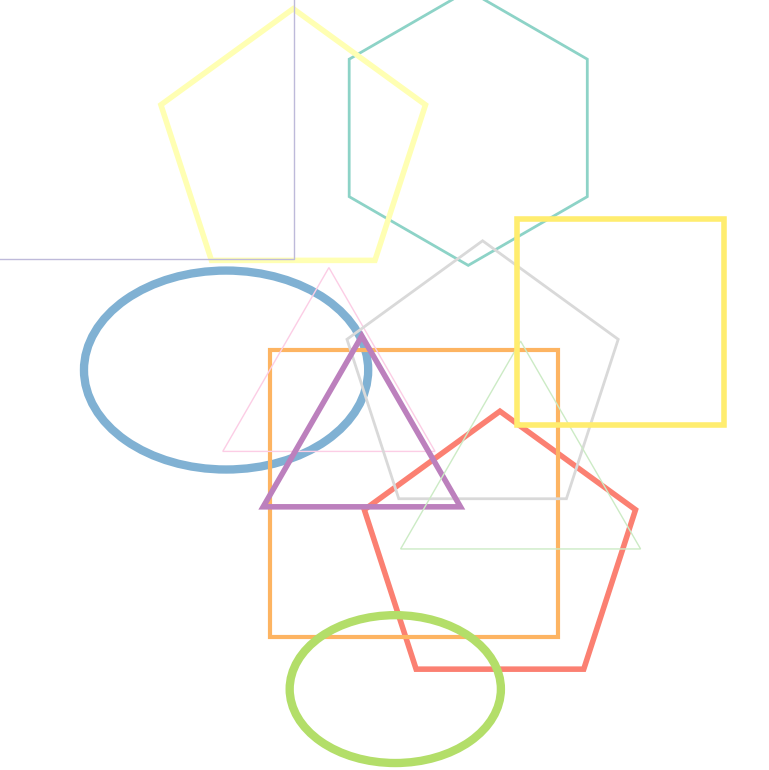[{"shape": "hexagon", "thickness": 1, "radius": 0.89, "center": [0.608, 0.834]}, {"shape": "pentagon", "thickness": 2, "radius": 0.9, "center": [0.381, 0.808]}, {"shape": "square", "thickness": 0.5, "radius": 0.96, "center": [0.189, 0.856]}, {"shape": "pentagon", "thickness": 2, "radius": 0.93, "center": [0.649, 0.281]}, {"shape": "oval", "thickness": 3, "radius": 0.92, "center": [0.294, 0.519]}, {"shape": "square", "thickness": 1.5, "radius": 0.93, "center": [0.538, 0.359]}, {"shape": "oval", "thickness": 3, "radius": 0.69, "center": [0.513, 0.105]}, {"shape": "triangle", "thickness": 0.5, "radius": 0.8, "center": [0.427, 0.493]}, {"shape": "pentagon", "thickness": 1, "radius": 0.93, "center": [0.627, 0.502]}, {"shape": "triangle", "thickness": 2, "radius": 0.74, "center": [0.47, 0.416]}, {"shape": "triangle", "thickness": 0.5, "radius": 0.9, "center": [0.676, 0.377]}, {"shape": "square", "thickness": 2, "radius": 0.67, "center": [0.806, 0.582]}]